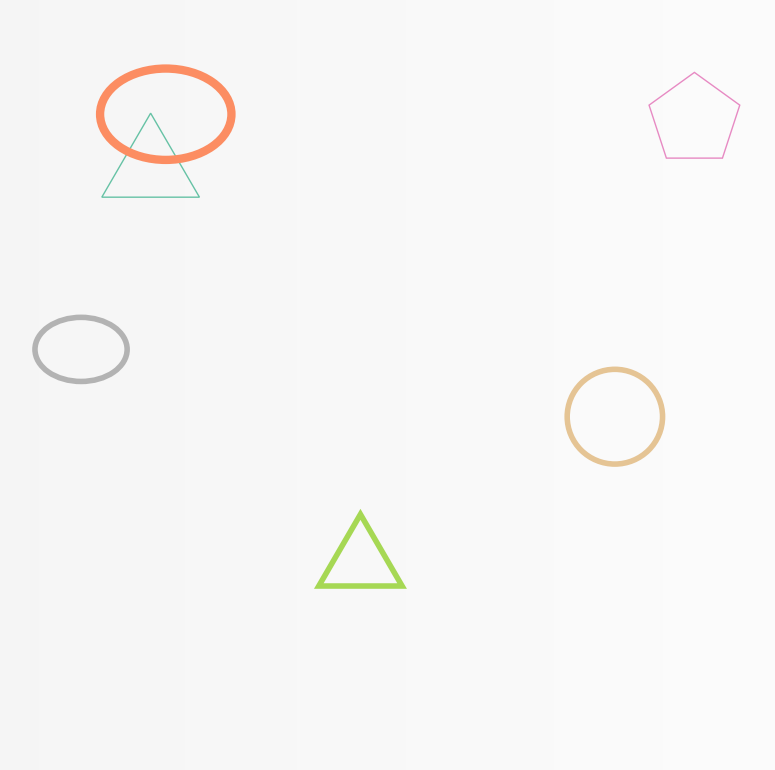[{"shape": "triangle", "thickness": 0.5, "radius": 0.36, "center": [0.194, 0.78]}, {"shape": "oval", "thickness": 3, "radius": 0.42, "center": [0.214, 0.852]}, {"shape": "pentagon", "thickness": 0.5, "radius": 0.31, "center": [0.896, 0.844]}, {"shape": "triangle", "thickness": 2, "radius": 0.31, "center": [0.465, 0.27]}, {"shape": "circle", "thickness": 2, "radius": 0.31, "center": [0.793, 0.459]}, {"shape": "oval", "thickness": 2, "radius": 0.3, "center": [0.105, 0.546]}]